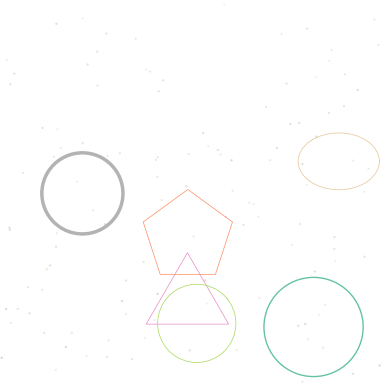[{"shape": "circle", "thickness": 1, "radius": 0.64, "center": [0.814, 0.151]}, {"shape": "pentagon", "thickness": 0.5, "radius": 0.61, "center": [0.488, 0.386]}, {"shape": "triangle", "thickness": 0.5, "radius": 0.62, "center": [0.487, 0.22]}, {"shape": "circle", "thickness": 0.5, "radius": 0.51, "center": [0.511, 0.16]}, {"shape": "oval", "thickness": 0.5, "radius": 0.53, "center": [0.88, 0.581]}, {"shape": "circle", "thickness": 2.5, "radius": 0.53, "center": [0.214, 0.498]}]